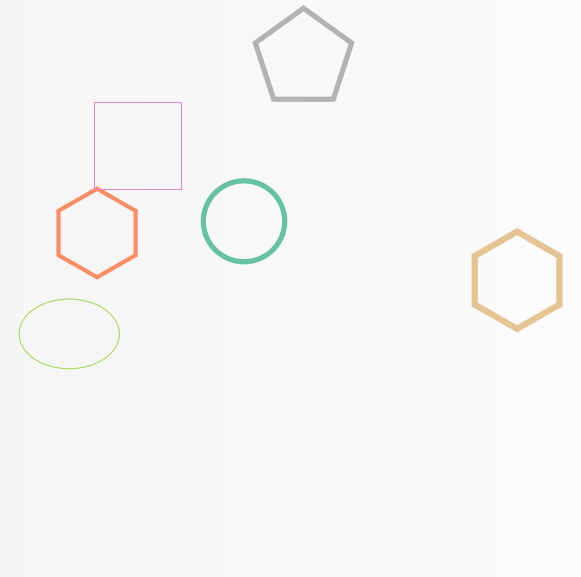[{"shape": "circle", "thickness": 2.5, "radius": 0.35, "center": [0.42, 0.616]}, {"shape": "hexagon", "thickness": 2, "radius": 0.38, "center": [0.167, 0.596]}, {"shape": "square", "thickness": 0.5, "radius": 0.38, "center": [0.237, 0.747]}, {"shape": "oval", "thickness": 0.5, "radius": 0.43, "center": [0.119, 0.421]}, {"shape": "hexagon", "thickness": 3, "radius": 0.42, "center": [0.89, 0.514]}, {"shape": "pentagon", "thickness": 2.5, "radius": 0.44, "center": [0.522, 0.898]}]